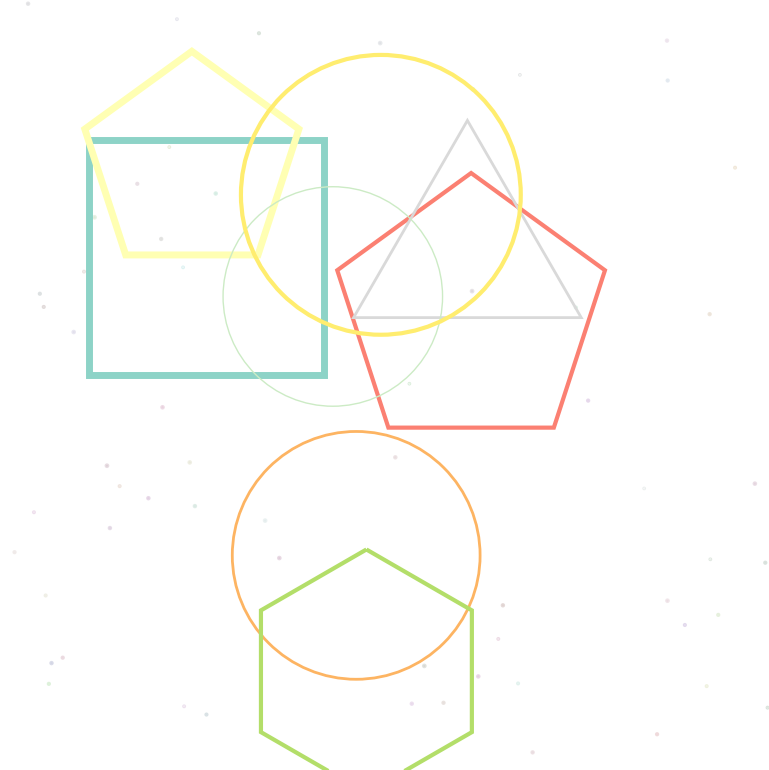[{"shape": "square", "thickness": 2.5, "radius": 0.76, "center": [0.269, 0.666]}, {"shape": "pentagon", "thickness": 2.5, "radius": 0.73, "center": [0.249, 0.787]}, {"shape": "pentagon", "thickness": 1.5, "radius": 0.91, "center": [0.612, 0.593]}, {"shape": "circle", "thickness": 1, "radius": 0.8, "center": [0.463, 0.279]}, {"shape": "hexagon", "thickness": 1.5, "radius": 0.79, "center": [0.476, 0.128]}, {"shape": "triangle", "thickness": 1, "radius": 0.85, "center": [0.607, 0.673]}, {"shape": "circle", "thickness": 0.5, "radius": 0.71, "center": [0.432, 0.615]}, {"shape": "circle", "thickness": 1.5, "radius": 0.91, "center": [0.495, 0.747]}]